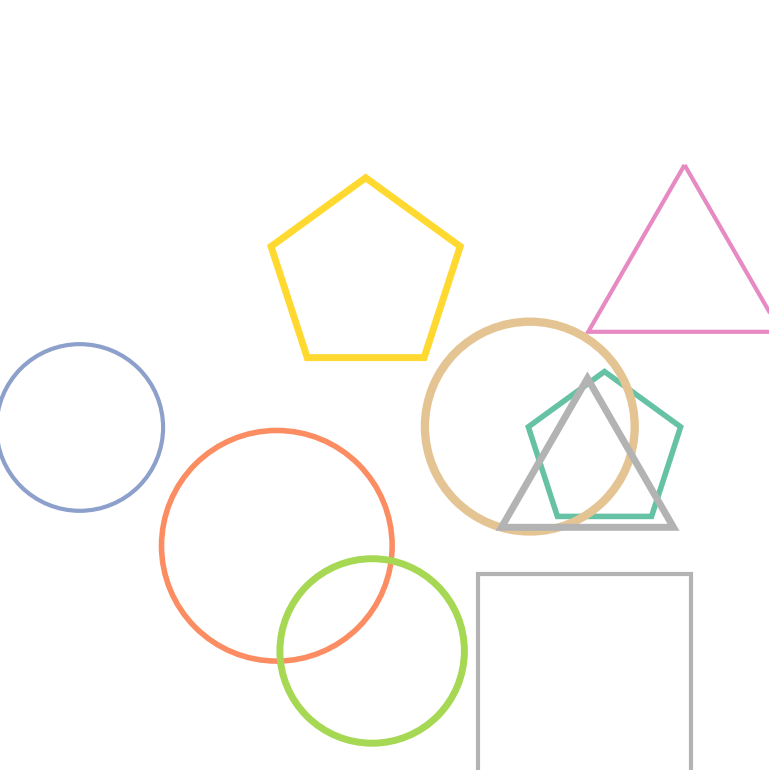[{"shape": "pentagon", "thickness": 2, "radius": 0.52, "center": [0.785, 0.413]}, {"shape": "circle", "thickness": 2, "radius": 0.75, "center": [0.36, 0.291]}, {"shape": "circle", "thickness": 1.5, "radius": 0.54, "center": [0.104, 0.445]}, {"shape": "triangle", "thickness": 1.5, "radius": 0.72, "center": [0.889, 0.641]}, {"shape": "circle", "thickness": 2.5, "radius": 0.6, "center": [0.483, 0.155]}, {"shape": "pentagon", "thickness": 2.5, "radius": 0.65, "center": [0.475, 0.64]}, {"shape": "circle", "thickness": 3, "radius": 0.68, "center": [0.688, 0.446]}, {"shape": "triangle", "thickness": 2.5, "radius": 0.64, "center": [0.763, 0.38]}, {"shape": "square", "thickness": 1.5, "radius": 0.69, "center": [0.759, 0.117]}]